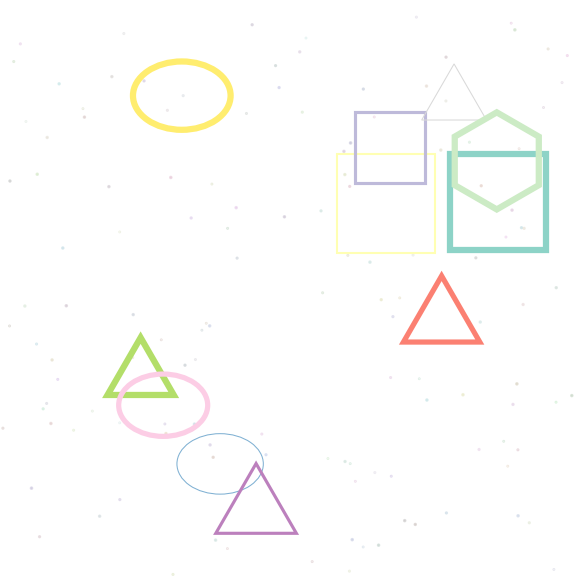[{"shape": "square", "thickness": 3, "radius": 0.42, "center": [0.863, 0.65]}, {"shape": "square", "thickness": 1, "radius": 0.43, "center": [0.668, 0.647]}, {"shape": "square", "thickness": 1.5, "radius": 0.31, "center": [0.675, 0.744]}, {"shape": "triangle", "thickness": 2.5, "radius": 0.38, "center": [0.765, 0.445]}, {"shape": "oval", "thickness": 0.5, "radius": 0.37, "center": [0.381, 0.196]}, {"shape": "triangle", "thickness": 3, "radius": 0.33, "center": [0.243, 0.348]}, {"shape": "oval", "thickness": 2.5, "radius": 0.39, "center": [0.283, 0.297]}, {"shape": "triangle", "thickness": 0.5, "radius": 0.32, "center": [0.786, 0.824]}, {"shape": "triangle", "thickness": 1.5, "radius": 0.4, "center": [0.443, 0.116]}, {"shape": "hexagon", "thickness": 3, "radius": 0.42, "center": [0.86, 0.721]}, {"shape": "oval", "thickness": 3, "radius": 0.42, "center": [0.315, 0.834]}]